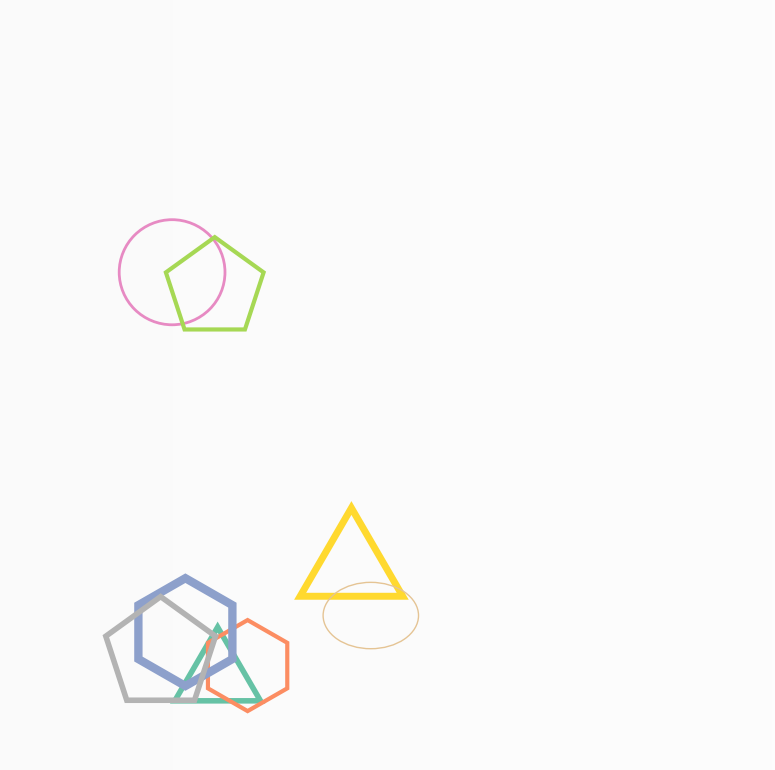[{"shape": "triangle", "thickness": 2, "radius": 0.32, "center": [0.281, 0.122]}, {"shape": "hexagon", "thickness": 1.5, "radius": 0.3, "center": [0.319, 0.136]}, {"shape": "hexagon", "thickness": 3, "radius": 0.35, "center": [0.239, 0.179]}, {"shape": "circle", "thickness": 1, "radius": 0.34, "center": [0.222, 0.646]}, {"shape": "pentagon", "thickness": 1.5, "radius": 0.33, "center": [0.277, 0.626]}, {"shape": "triangle", "thickness": 2.5, "radius": 0.38, "center": [0.453, 0.264]}, {"shape": "oval", "thickness": 0.5, "radius": 0.31, "center": [0.478, 0.201]}, {"shape": "pentagon", "thickness": 2, "radius": 0.37, "center": [0.207, 0.151]}]